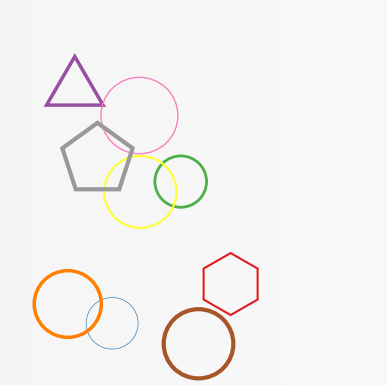[{"shape": "hexagon", "thickness": 1.5, "radius": 0.4, "center": [0.595, 0.262]}, {"shape": "circle", "thickness": 0.5, "radius": 0.34, "center": [0.289, 0.16]}, {"shape": "circle", "thickness": 2, "radius": 0.33, "center": [0.466, 0.528]}, {"shape": "triangle", "thickness": 2.5, "radius": 0.42, "center": [0.193, 0.769]}, {"shape": "circle", "thickness": 2.5, "radius": 0.43, "center": [0.175, 0.21]}, {"shape": "circle", "thickness": 1.5, "radius": 0.47, "center": [0.362, 0.502]}, {"shape": "circle", "thickness": 3, "radius": 0.45, "center": [0.512, 0.107]}, {"shape": "circle", "thickness": 1, "radius": 0.5, "center": [0.36, 0.7]}, {"shape": "pentagon", "thickness": 3, "radius": 0.48, "center": [0.252, 0.585]}]